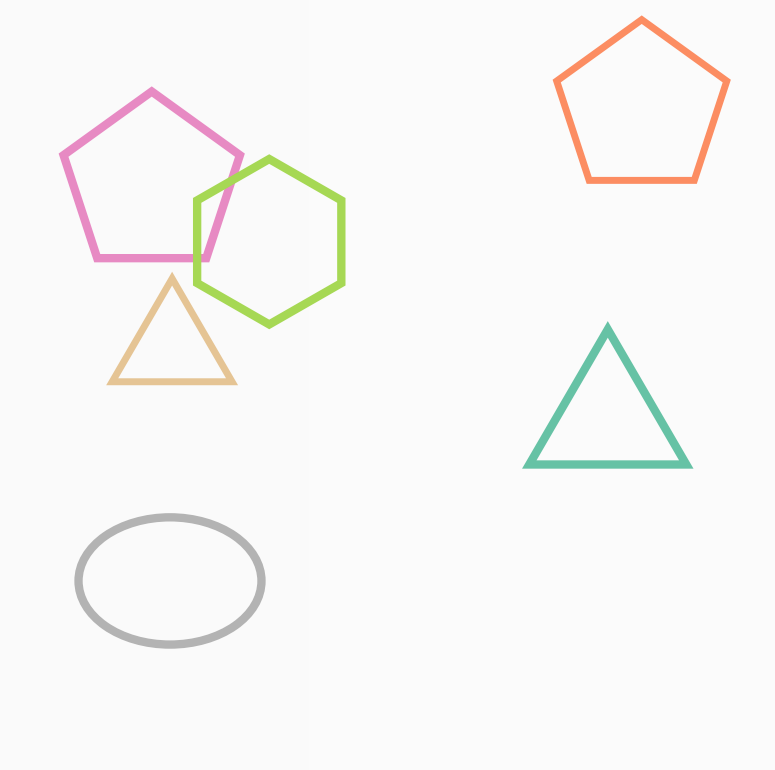[{"shape": "triangle", "thickness": 3, "radius": 0.58, "center": [0.784, 0.455]}, {"shape": "pentagon", "thickness": 2.5, "radius": 0.58, "center": [0.828, 0.859]}, {"shape": "pentagon", "thickness": 3, "radius": 0.6, "center": [0.196, 0.762]}, {"shape": "hexagon", "thickness": 3, "radius": 0.54, "center": [0.347, 0.686]}, {"shape": "triangle", "thickness": 2.5, "radius": 0.45, "center": [0.222, 0.549]}, {"shape": "oval", "thickness": 3, "radius": 0.59, "center": [0.219, 0.246]}]